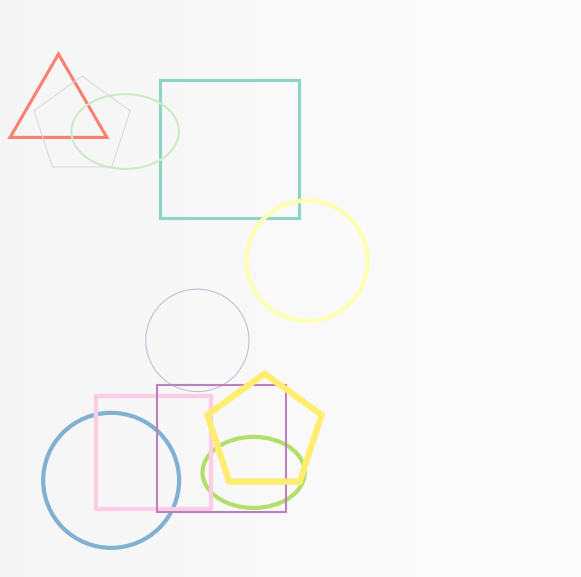[{"shape": "square", "thickness": 1.5, "radius": 0.6, "center": [0.395, 0.741]}, {"shape": "circle", "thickness": 2, "radius": 0.52, "center": [0.528, 0.548]}, {"shape": "circle", "thickness": 0.5, "radius": 0.44, "center": [0.34, 0.41]}, {"shape": "triangle", "thickness": 1.5, "radius": 0.48, "center": [0.101, 0.809]}, {"shape": "circle", "thickness": 2, "radius": 0.58, "center": [0.191, 0.167]}, {"shape": "oval", "thickness": 2, "radius": 0.44, "center": [0.436, 0.181]}, {"shape": "square", "thickness": 2, "radius": 0.49, "center": [0.264, 0.216]}, {"shape": "pentagon", "thickness": 0.5, "radius": 0.43, "center": [0.141, 0.78]}, {"shape": "square", "thickness": 1, "radius": 0.55, "center": [0.381, 0.223]}, {"shape": "oval", "thickness": 1, "radius": 0.46, "center": [0.215, 0.771]}, {"shape": "pentagon", "thickness": 3, "radius": 0.52, "center": [0.455, 0.249]}]